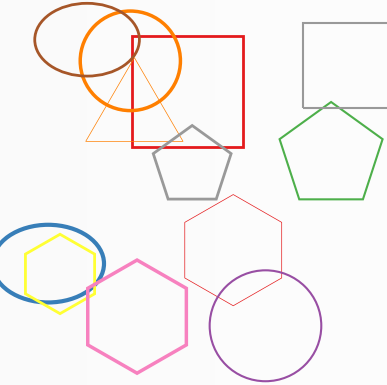[{"shape": "hexagon", "thickness": 0.5, "radius": 0.72, "center": [0.602, 0.35]}, {"shape": "square", "thickness": 2, "radius": 0.72, "center": [0.484, 0.763]}, {"shape": "oval", "thickness": 3, "radius": 0.72, "center": [0.124, 0.315]}, {"shape": "pentagon", "thickness": 1.5, "radius": 0.7, "center": [0.854, 0.595]}, {"shape": "circle", "thickness": 1.5, "radius": 0.72, "center": [0.685, 0.154]}, {"shape": "circle", "thickness": 2.5, "radius": 0.65, "center": [0.336, 0.842]}, {"shape": "triangle", "thickness": 0.5, "radius": 0.73, "center": [0.347, 0.705]}, {"shape": "hexagon", "thickness": 2, "radius": 0.52, "center": [0.155, 0.288]}, {"shape": "oval", "thickness": 2, "radius": 0.68, "center": [0.225, 0.897]}, {"shape": "hexagon", "thickness": 2.5, "radius": 0.73, "center": [0.354, 0.178]}, {"shape": "pentagon", "thickness": 2, "radius": 0.53, "center": [0.496, 0.568]}, {"shape": "square", "thickness": 1.5, "radius": 0.55, "center": [0.893, 0.831]}]